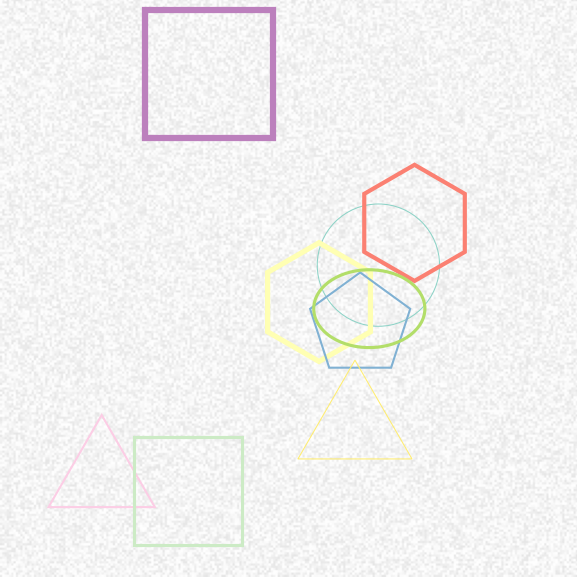[{"shape": "circle", "thickness": 0.5, "radius": 0.53, "center": [0.655, 0.54]}, {"shape": "hexagon", "thickness": 2.5, "radius": 0.51, "center": [0.552, 0.476]}, {"shape": "hexagon", "thickness": 2, "radius": 0.5, "center": [0.718, 0.613]}, {"shape": "pentagon", "thickness": 1, "radius": 0.46, "center": [0.624, 0.436]}, {"shape": "oval", "thickness": 1.5, "radius": 0.48, "center": [0.639, 0.465]}, {"shape": "triangle", "thickness": 1, "radius": 0.53, "center": [0.176, 0.174]}, {"shape": "square", "thickness": 3, "radius": 0.55, "center": [0.362, 0.871]}, {"shape": "square", "thickness": 1.5, "radius": 0.47, "center": [0.326, 0.149]}, {"shape": "triangle", "thickness": 0.5, "radius": 0.57, "center": [0.615, 0.261]}]